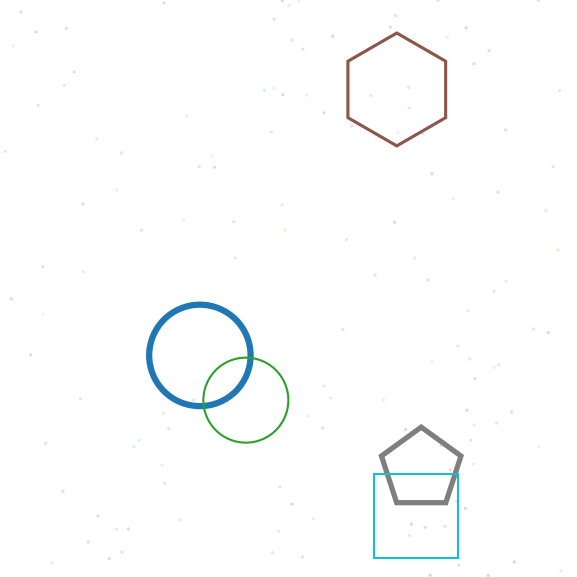[{"shape": "circle", "thickness": 3, "radius": 0.44, "center": [0.346, 0.384]}, {"shape": "circle", "thickness": 1, "radius": 0.37, "center": [0.426, 0.306]}, {"shape": "hexagon", "thickness": 1.5, "radius": 0.49, "center": [0.687, 0.844]}, {"shape": "pentagon", "thickness": 2.5, "radius": 0.36, "center": [0.729, 0.187]}, {"shape": "square", "thickness": 1, "radius": 0.36, "center": [0.72, 0.105]}]